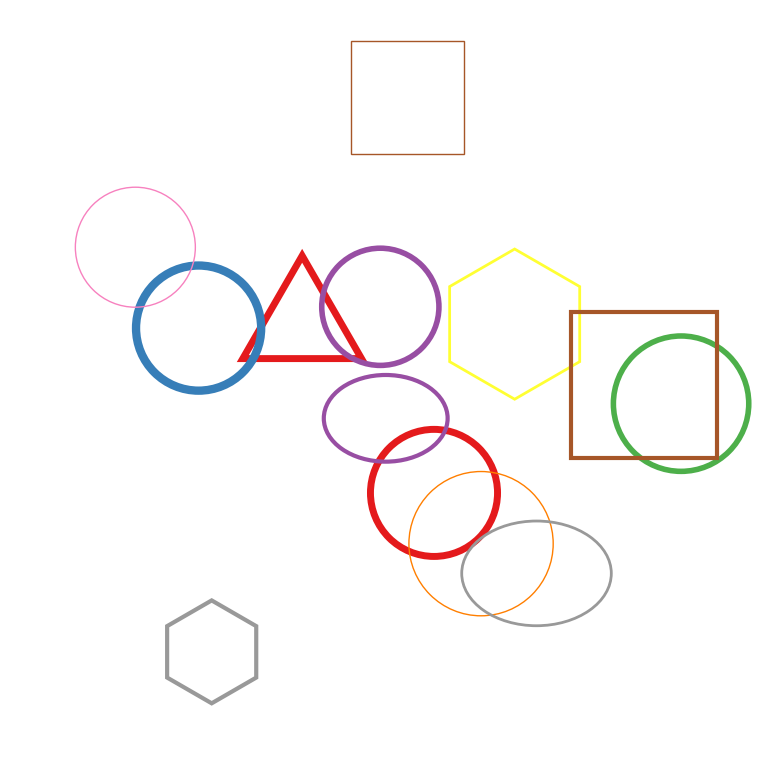[{"shape": "triangle", "thickness": 2.5, "radius": 0.45, "center": [0.392, 0.579]}, {"shape": "circle", "thickness": 2.5, "radius": 0.41, "center": [0.564, 0.36]}, {"shape": "circle", "thickness": 3, "radius": 0.41, "center": [0.258, 0.574]}, {"shape": "circle", "thickness": 2, "radius": 0.44, "center": [0.885, 0.476]}, {"shape": "circle", "thickness": 2, "radius": 0.38, "center": [0.494, 0.602]}, {"shape": "oval", "thickness": 1.5, "radius": 0.4, "center": [0.501, 0.457]}, {"shape": "circle", "thickness": 0.5, "radius": 0.47, "center": [0.625, 0.294]}, {"shape": "hexagon", "thickness": 1, "radius": 0.49, "center": [0.668, 0.579]}, {"shape": "square", "thickness": 1.5, "radius": 0.47, "center": [0.836, 0.5]}, {"shape": "square", "thickness": 0.5, "radius": 0.37, "center": [0.529, 0.874]}, {"shape": "circle", "thickness": 0.5, "radius": 0.39, "center": [0.176, 0.679]}, {"shape": "hexagon", "thickness": 1.5, "radius": 0.33, "center": [0.275, 0.153]}, {"shape": "oval", "thickness": 1, "radius": 0.49, "center": [0.697, 0.255]}]